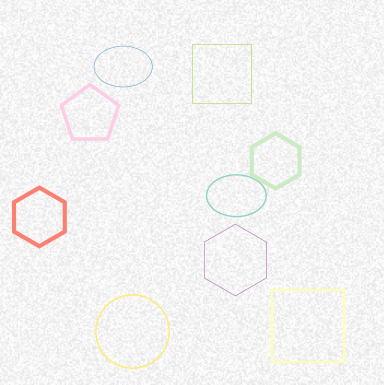[{"shape": "oval", "thickness": 1, "radius": 0.39, "center": [0.614, 0.492]}, {"shape": "square", "thickness": 1.5, "radius": 0.47, "center": [0.799, 0.153]}, {"shape": "hexagon", "thickness": 3, "radius": 0.38, "center": [0.102, 0.437]}, {"shape": "oval", "thickness": 0.5, "radius": 0.38, "center": [0.32, 0.827]}, {"shape": "square", "thickness": 0.5, "radius": 0.38, "center": [0.576, 0.809]}, {"shape": "pentagon", "thickness": 2.5, "radius": 0.39, "center": [0.234, 0.702]}, {"shape": "hexagon", "thickness": 0.5, "radius": 0.47, "center": [0.611, 0.325]}, {"shape": "hexagon", "thickness": 3, "radius": 0.36, "center": [0.716, 0.582]}, {"shape": "circle", "thickness": 1, "radius": 0.48, "center": [0.344, 0.139]}]